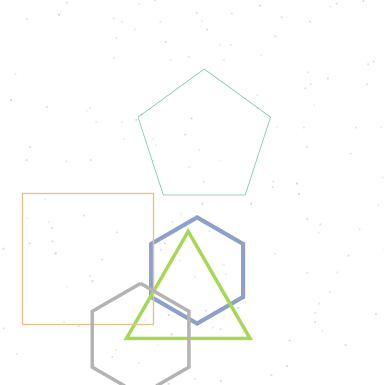[{"shape": "pentagon", "thickness": 0.5, "radius": 0.9, "center": [0.531, 0.64]}, {"shape": "hexagon", "thickness": 3, "radius": 0.69, "center": [0.512, 0.297]}, {"shape": "triangle", "thickness": 2.5, "radius": 0.93, "center": [0.489, 0.214]}, {"shape": "square", "thickness": 1, "radius": 0.85, "center": [0.227, 0.329]}, {"shape": "hexagon", "thickness": 2.5, "radius": 0.72, "center": [0.365, 0.119]}]